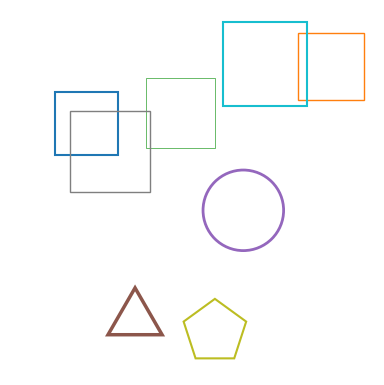[{"shape": "square", "thickness": 1.5, "radius": 0.41, "center": [0.224, 0.679]}, {"shape": "square", "thickness": 1, "radius": 0.43, "center": [0.86, 0.827]}, {"shape": "square", "thickness": 0.5, "radius": 0.45, "center": [0.468, 0.706]}, {"shape": "circle", "thickness": 2, "radius": 0.52, "center": [0.632, 0.454]}, {"shape": "triangle", "thickness": 2.5, "radius": 0.41, "center": [0.351, 0.171]}, {"shape": "square", "thickness": 1, "radius": 0.52, "center": [0.285, 0.607]}, {"shape": "pentagon", "thickness": 1.5, "radius": 0.43, "center": [0.558, 0.138]}, {"shape": "square", "thickness": 1.5, "radius": 0.55, "center": [0.688, 0.834]}]